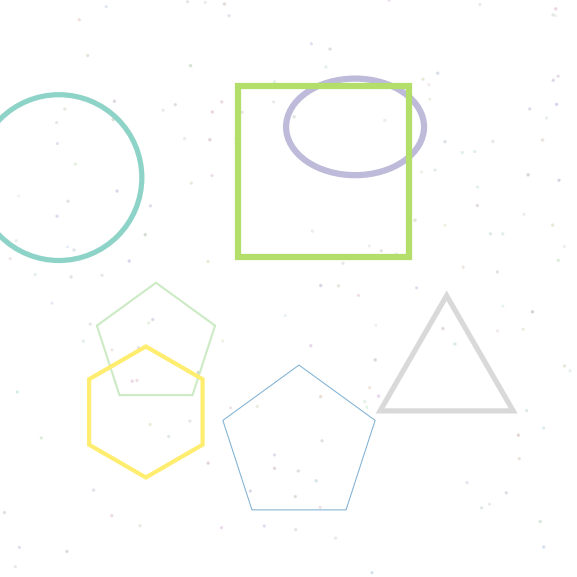[{"shape": "circle", "thickness": 2.5, "radius": 0.72, "center": [0.102, 0.692]}, {"shape": "oval", "thickness": 3, "radius": 0.6, "center": [0.615, 0.779]}, {"shape": "pentagon", "thickness": 0.5, "radius": 0.69, "center": [0.518, 0.228]}, {"shape": "square", "thickness": 3, "radius": 0.74, "center": [0.56, 0.702]}, {"shape": "triangle", "thickness": 2.5, "radius": 0.67, "center": [0.773, 0.354]}, {"shape": "pentagon", "thickness": 1, "radius": 0.54, "center": [0.27, 0.402]}, {"shape": "hexagon", "thickness": 2, "radius": 0.57, "center": [0.253, 0.286]}]